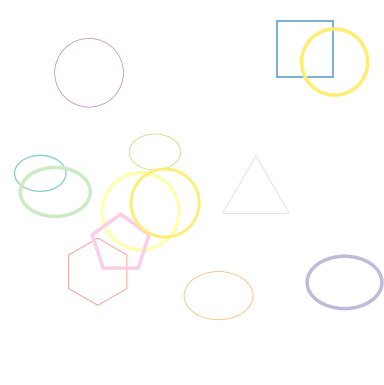[{"shape": "oval", "thickness": 1, "radius": 0.33, "center": [0.105, 0.55]}, {"shape": "circle", "thickness": 2.5, "radius": 0.5, "center": [0.365, 0.451]}, {"shape": "oval", "thickness": 2.5, "radius": 0.49, "center": [0.895, 0.266]}, {"shape": "hexagon", "thickness": 0.5, "radius": 0.44, "center": [0.254, 0.294]}, {"shape": "square", "thickness": 1.5, "radius": 0.37, "center": [0.792, 0.872]}, {"shape": "oval", "thickness": 0.5, "radius": 0.45, "center": [0.568, 0.232]}, {"shape": "oval", "thickness": 0.5, "radius": 0.33, "center": [0.402, 0.605]}, {"shape": "pentagon", "thickness": 2.5, "radius": 0.39, "center": [0.313, 0.366]}, {"shape": "triangle", "thickness": 0.5, "radius": 0.5, "center": [0.665, 0.496]}, {"shape": "circle", "thickness": 0.5, "radius": 0.45, "center": [0.231, 0.811]}, {"shape": "oval", "thickness": 2.5, "radius": 0.46, "center": [0.144, 0.501]}, {"shape": "circle", "thickness": 2, "radius": 0.44, "center": [0.429, 0.473]}, {"shape": "circle", "thickness": 2.5, "radius": 0.43, "center": [0.869, 0.839]}]